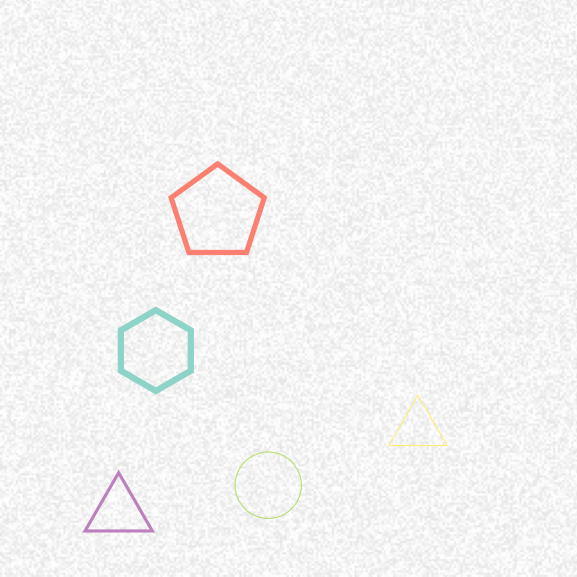[{"shape": "hexagon", "thickness": 3, "radius": 0.35, "center": [0.27, 0.392]}, {"shape": "pentagon", "thickness": 2.5, "radius": 0.42, "center": [0.377, 0.631]}, {"shape": "circle", "thickness": 0.5, "radius": 0.29, "center": [0.464, 0.159]}, {"shape": "triangle", "thickness": 1.5, "radius": 0.34, "center": [0.205, 0.113]}, {"shape": "triangle", "thickness": 0.5, "radius": 0.29, "center": [0.724, 0.257]}]